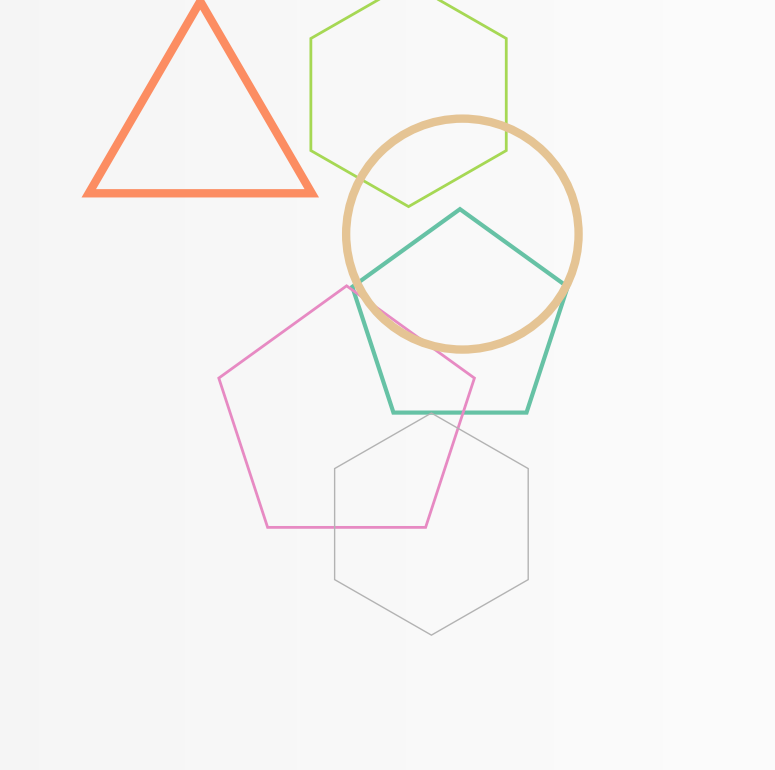[{"shape": "pentagon", "thickness": 1.5, "radius": 0.73, "center": [0.594, 0.582]}, {"shape": "triangle", "thickness": 3, "radius": 0.83, "center": [0.258, 0.832]}, {"shape": "pentagon", "thickness": 1, "radius": 0.87, "center": [0.447, 0.455]}, {"shape": "hexagon", "thickness": 1, "radius": 0.73, "center": [0.527, 0.877]}, {"shape": "circle", "thickness": 3, "radius": 0.75, "center": [0.597, 0.696]}, {"shape": "hexagon", "thickness": 0.5, "radius": 0.72, "center": [0.557, 0.319]}]